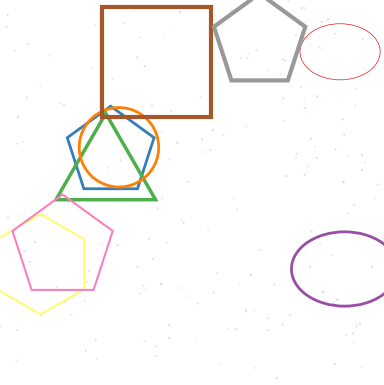[{"shape": "oval", "thickness": 0.5, "radius": 0.52, "center": [0.883, 0.866]}, {"shape": "pentagon", "thickness": 2, "radius": 0.59, "center": [0.287, 0.606]}, {"shape": "triangle", "thickness": 2.5, "radius": 0.75, "center": [0.275, 0.556]}, {"shape": "oval", "thickness": 2, "radius": 0.69, "center": [0.895, 0.301]}, {"shape": "circle", "thickness": 2, "radius": 0.52, "center": [0.309, 0.617]}, {"shape": "hexagon", "thickness": 1, "radius": 0.65, "center": [0.106, 0.314]}, {"shape": "square", "thickness": 3, "radius": 0.71, "center": [0.407, 0.839]}, {"shape": "pentagon", "thickness": 1.5, "radius": 0.68, "center": [0.163, 0.358]}, {"shape": "pentagon", "thickness": 3, "radius": 0.62, "center": [0.674, 0.892]}]